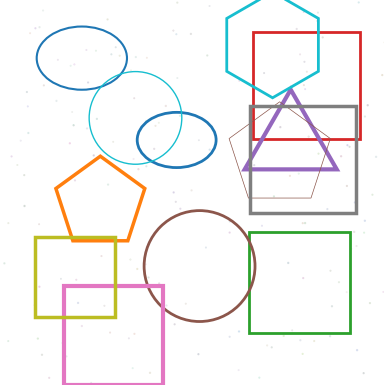[{"shape": "oval", "thickness": 1.5, "radius": 0.59, "center": [0.213, 0.849]}, {"shape": "oval", "thickness": 2, "radius": 0.51, "center": [0.459, 0.636]}, {"shape": "pentagon", "thickness": 2.5, "radius": 0.61, "center": [0.261, 0.473]}, {"shape": "square", "thickness": 2, "radius": 0.66, "center": [0.778, 0.265]}, {"shape": "square", "thickness": 2, "radius": 0.7, "center": [0.797, 0.779]}, {"shape": "triangle", "thickness": 3, "radius": 0.69, "center": [0.755, 0.629]}, {"shape": "pentagon", "thickness": 0.5, "radius": 0.69, "center": [0.727, 0.597]}, {"shape": "circle", "thickness": 2, "radius": 0.72, "center": [0.518, 0.309]}, {"shape": "square", "thickness": 3, "radius": 0.64, "center": [0.295, 0.13]}, {"shape": "square", "thickness": 2.5, "radius": 0.69, "center": [0.787, 0.586]}, {"shape": "square", "thickness": 2.5, "radius": 0.52, "center": [0.194, 0.281]}, {"shape": "circle", "thickness": 1, "radius": 0.6, "center": [0.352, 0.694]}, {"shape": "hexagon", "thickness": 2, "radius": 0.69, "center": [0.708, 0.883]}]